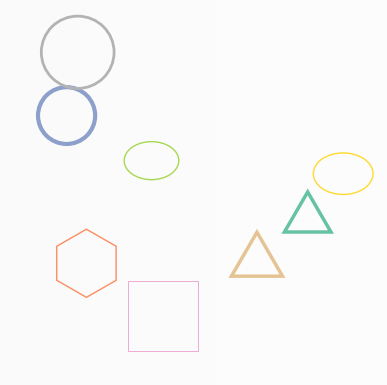[{"shape": "triangle", "thickness": 2.5, "radius": 0.35, "center": [0.794, 0.432]}, {"shape": "hexagon", "thickness": 1, "radius": 0.44, "center": [0.223, 0.316]}, {"shape": "circle", "thickness": 3, "radius": 0.37, "center": [0.172, 0.7]}, {"shape": "square", "thickness": 0.5, "radius": 0.45, "center": [0.421, 0.179]}, {"shape": "oval", "thickness": 1, "radius": 0.35, "center": [0.391, 0.583]}, {"shape": "oval", "thickness": 1, "radius": 0.39, "center": [0.886, 0.549]}, {"shape": "triangle", "thickness": 2.5, "radius": 0.38, "center": [0.663, 0.321]}, {"shape": "circle", "thickness": 2, "radius": 0.47, "center": [0.2, 0.864]}]